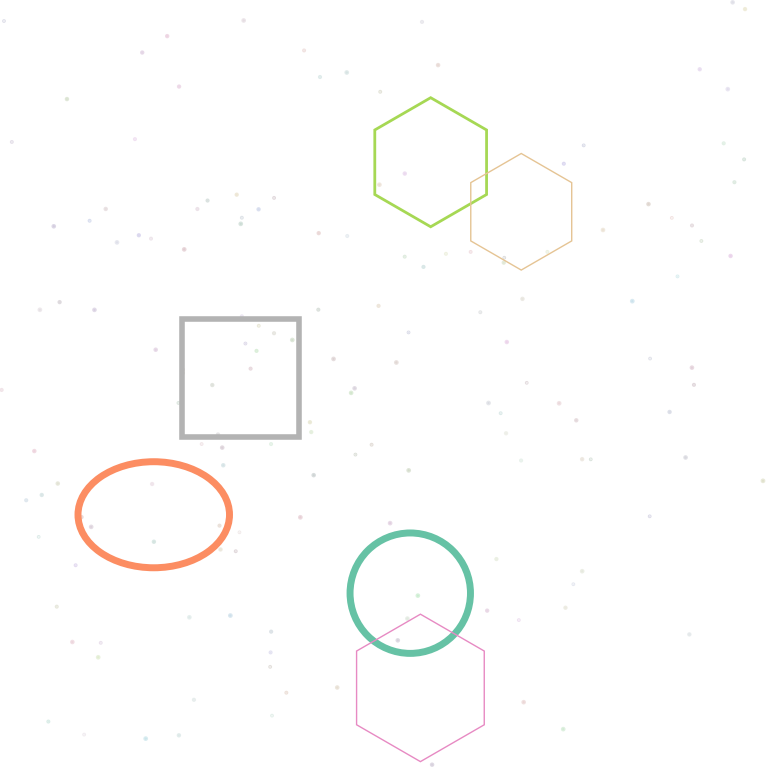[{"shape": "circle", "thickness": 2.5, "radius": 0.39, "center": [0.533, 0.23]}, {"shape": "oval", "thickness": 2.5, "radius": 0.49, "center": [0.2, 0.332]}, {"shape": "hexagon", "thickness": 0.5, "radius": 0.48, "center": [0.546, 0.107]}, {"shape": "hexagon", "thickness": 1, "radius": 0.42, "center": [0.559, 0.789]}, {"shape": "hexagon", "thickness": 0.5, "radius": 0.38, "center": [0.677, 0.725]}, {"shape": "square", "thickness": 2, "radius": 0.38, "center": [0.312, 0.509]}]